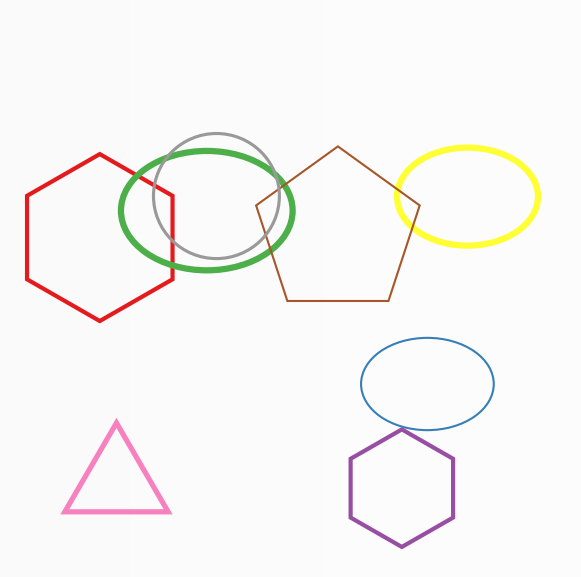[{"shape": "hexagon", "thickness": 2, "radius": 0.72, "center": [0.172, 0.588]}, {"shape": "oval", "thickness": 1, "radius": 0.57, "center": [0.735, 0.334]}, {"shape": "oval", "thickness": 3, "radius": 0.74, "center": [0.356, 0.634]}, {"shape": "hexagon", "thickness": 2, "radius": 0.51, "center": [0.691, 0.154]}, {"shape": "oval", "thickness": 3, "radius": 0.61, "center": [0.804, 0.659]}, {"shape": "pentagon", "thickness": 1, "radius": 0.74, "center": [0.581, 0.598]}, {"shape": "triangle", "thickness": 2.5, "radius": 0.51, "center": [0.2, 0.164]}, {"shape": "circle", "thickness": 1.5, "radius": 0.54, "center": [0.372, 0.66]}]